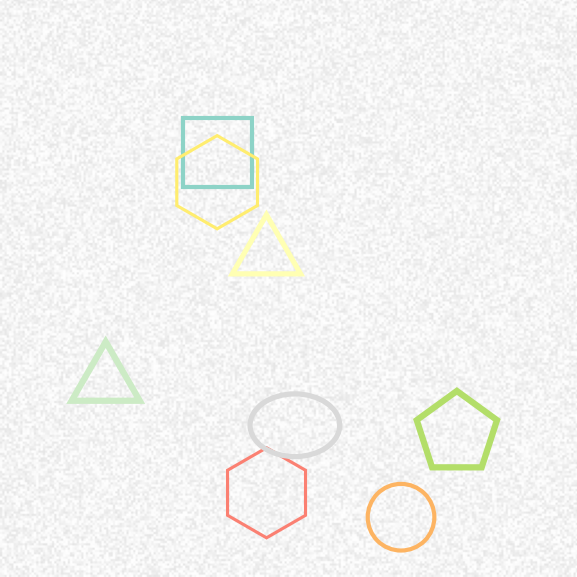[{"shape": "square", "thickness": 2, "radius": 0.3, "center": [0.377, 0.735]}, {"shape": "triangle", "thickness": 2.5, "radius": 0.34, "center": [0.461, 0.559]}, {"shape": "hexagon", "thickness": 1.5, "radius": 0.39, "center": [0.462, 0.146]}, {"shape": "circle", "thickness": 2, "radius": 0.29, "center": [0.694, 0.104]}, {"shape": "pentagon", "thickness": 3, "radius": 0.37, "center": [0.791, 0.249]}, {"shape": "oval", "thickness": 2.5, "radius": 0.39, "center": [0.511, 0.263]}, {"shape": "triangle", "thickness": 3, "radius": 0.34, "center": [0.183, 0.339]}, {"shape": "hexagon", "thickness": 1.5, "radius": 0.4, "center": [0.376, 0.684]}]